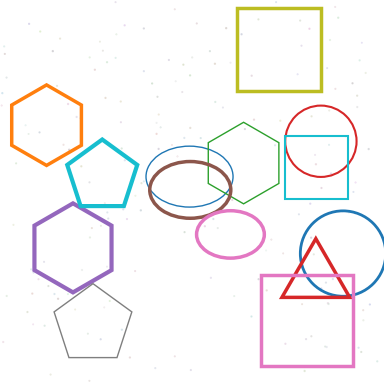[{"shape": "oval", "thickness": 1, "radius": 0.57, "center": [0.492, 0.541]}, {"shape": "circle", "thickness": 2, "radius": 0.55, "center": [0.891, 0.341]}, {"shape": "hexagon", "thickness": 2.5, "radius": 0.52, "center": [0.121, 0.675]}, {"shape": "hexagon", "thickness": 1, "radius": 0.53, "center": [0.633, 0.576]}, {"shape": "circle", "thickness": 1.5, "radius": 0.46, "center": [0.833, 0.633]}, {"shape": "triangle", "thickness": 2.5, "radius": 0.51, "center": [0.82, 0.278]}, {"shape": "hexagon", "thickness": 3, "radius": 0.58, "center": [0.19, 0.356]}, {"shape": "oval", "thickness": 2.5, "radius": 0.53, "center": [0.494, 0.507]}, {"shape": "oval", "thickness": 2.5, "radius": 0.44, "center": [0.599, 0.391]}, {"shape": "square", "thickness": 2.5, "radius": 0.59, "center": [0.797, 0.167]}, {"shape": "pentagon", "thickness": 1, "radius": 0.53, "center": [0.241, 0.157]}, {"shape": "square", "thickness": 2.5, "radius": 0.55, "center": [0.724, 0.871]}, {"shape": "pentagon", "thickness": 3, "radius": 0.48, "center": [0.266, 0.542]}, {"shape": "square", "thickness": 1.5, "radius": 0.41, "center": [0.822, 0.565]}]